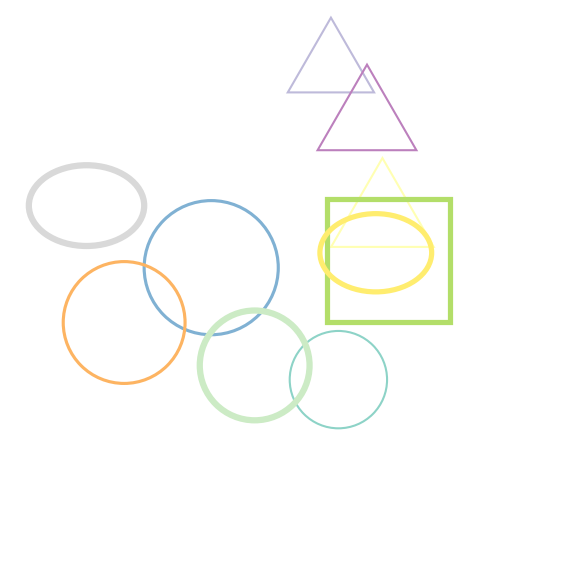[{"shape": "circle", "thickness": 1, "radius": 0.42, "center": [0.586, 0.342]}, {"shape": "triangle", "thickness": 1, "radius": 0.51, "center": [0.662, 0.623]}, {"shape": "triangle", "thickness": 1, "radius": 0.43, "center": [0.573, 0.882]}, {"shape": "circle", "thickness": 1.5, "radius": 0.58, "center": [0.366, 0.536]}, {"shape": "circle", "thickness": 1.5, "radius": 0.53, "center": [0.215, 0.441]}, {"shape": "square", "thickness": 2.5, "radius": 0.53, "center": [0.673, 0.548]}, {"shape": "oval", "thickness": 3, "radius": 0.5, "center": [0.15, 0.643]}, {"shape": "triangle", "thickness": 1, "radius": 0.49, "center": [0.636, 0.788]}, {"shape": "circle", "thickness": 3, "radius": 0.48, "center": [0.441, 0.366]}, {"shape": "oval", "thickness": 2.5, "radius": 0.48, "center": [0.651, 0.561]}]